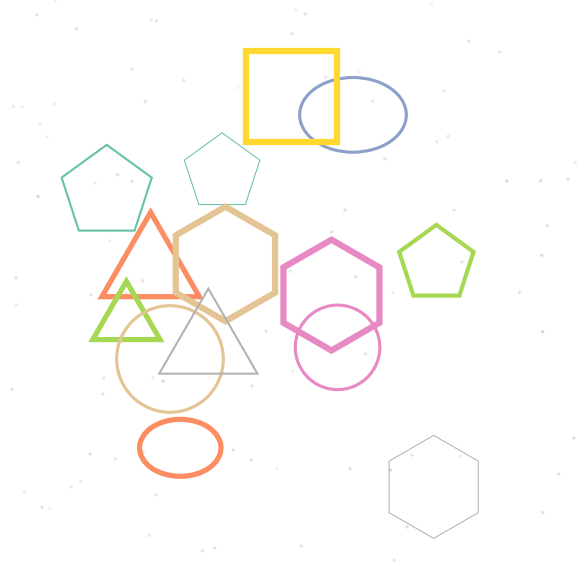[{"shape": "pentagon", "thickness": 1, "radius": 0.41, "center": [0.185, 0.666]}, {"shape": "pentagon", "thickness": 0.5, "radius": 0.34, "center": [0.385, 0.701]}, {"shape": "triangle", "thickness": 2.5, "radius": 0.49, "center": [0.261, 0.534]}, {"shape": "oval", "thickness": 2.5, "radius": 0.35, "center": [0.312, 0.224]}, {"shape": "oval", "thickness": 1.5, "radius": 0.46, "center": [0.611, 0.8]}, {"shape": "hexagon", "thickness": 3, "radius": 0.48, "center": [0.574, 0.488]}, {"shape": "circle", "thickness": 1.5, "radius": 0.37, "center": [0.585, 0.398]}, {"shape": "pentagon", "thickness": 2, "radius": 0.34, "center": [0.756, 0.542]}, {"shape": "triangle", "thickness": 2.5, "radius": 0.34, "center": [0.219, 0.445]}, {"shape": "square", "thickness": 3, "radius": 0.4, "center": [0.505, 0.832]}, {"shape": "circle", "thickness": 1.5, "radius": 0.46, "center": [0.294, 0.378]}, {"shape": "hexagon", "thickness": 3, "radius": 0.5, "center": [0.39, 0.542]}, {"shape": "hexagon", "thickness": 0.5, "radius": 0.45, "center": [0.751, 0.156]}, {"shape": "triangle", "thickness": 1, "radius": 0.49, "center": [0.361, 0.401]}]